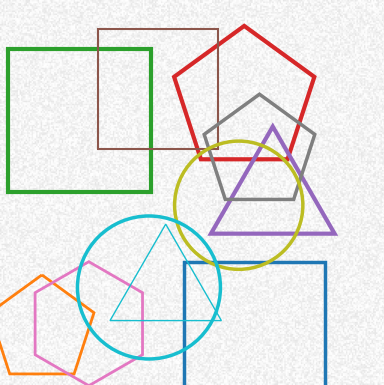[{"shape": "square", "thickness": 2.5, "radius": 0.92, "center": [0.661, 0.135]}, {"shape": "pentagon", "thickness": 2, "radius": 0.71, "center": [0.109, 0.144]}, {"shape": "square", "thickness": 3, "radius": 0.93, "center": [0.205, 0.688]}, {"shape": "pentagon", "thickness": 3, "radius": 0.96, "center": [0.634, 0.741]}, {"shape": "triangle", "thickness": 3, "radius": 0.93, "center": [0.708, 0.486]}, {"shape": "square", "thickness": 1.5, "radius": 0.78, "center": [0.41, 0.769]}, {"shape": "hexagon", "thickness": 2, "radius": 0.81, "center": [0.231, 0.159]}, {"shape": "pentagon", "thickness": 2.5, "radius": 0.76, "center": [0.674, 0.604]}, {"shape": "circle", "thickness": 2.5, "radius": 0.83, "center": [0.62, 0.467]}, {"shape": "triangle", "thickness": 1, "radius": 0.84, "center": [0.43, 0.251]}, {"shape": "circle", "thickness": 2.5, "radius": 0.93, "center": [0.387, 0.253]}]